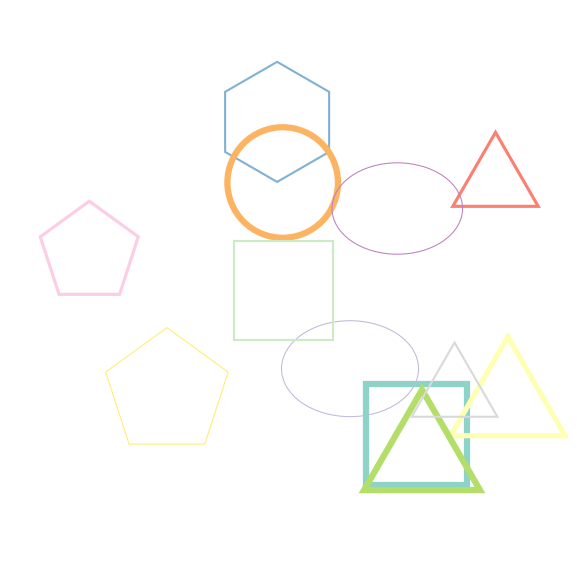[{"shape": "square", "thickness": 3, "radius": 0.44, "center": [0.722, 0.247]}, {"shape": "triangle", "thickness": 2.5, "radius": 0.57, "center": [0.879, 0.302]}, {"shape": "oval", "thickness": 0.5, "radius": 0.59, "center": [0.606, 0.361]}, {"shape": "triangle", "thickness": 1.5, "radius": 0.43, "center": [0.858, 0.685]}, {"shape": "hexagon", "thickness": 1, "radius": 0.52, "center": [0.48, 0.788]}, {"shape": "circle", "thickness": 3, "radius": 0.48, "center": [0.489, 0.683]}, {"shape": "triangle", "thickness": 3, "radius": 0.58, "center": [0.731, 0.208]}, {"shape": "pentagon", "thickness": 1.5, "radius": 0.45, "center": [0.155, 0.562]}, {"shape": "triangle", "thickness": 1, "radius": 0.43, "center": [0.787, 0.32]}, {"shape": "oval", "thickness": 0.5, "radius": 0.57, "center": [0.688, 0.638]}, {"shape": "square", "thickness": 1, "radius": 0.43, "center": [0.491, 0.496]}, {"shape": "pentagon", "thickness": 0.5, "radius": 0.56, "center": [0.289, 0.32]}]